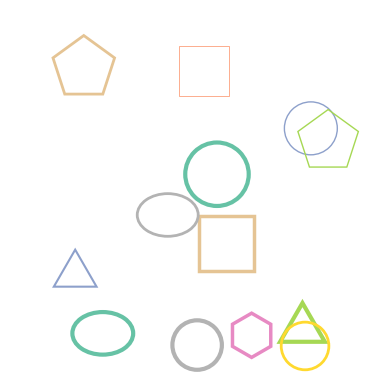[{"shape": "circle", "thickness": 3, "radius": 0.41, "center": [0.564, 0.547]}, {"shape": "oval", "thickness": 3, "radius": 0.39, "center": [0.267, 0.134]}, {"shape": "square", "thickness": 0.5, "radius": 0.32, "center": [0.529, 0.815]}, {"shape": "circle", "thickness": 1, "radius": 0.34, "center": [0.807, 0.667]}, {"shape": "triangle", "thickness": 1.5, "radius": 0.32, "center": [0.195, 0.287]}, {"shape": "hexagon", "thickness": 2.5, "radius": 0.29, "center": [0.654, 0.129]}, {"shape": "triangle", "thickness": 3, "radius": 0.34, "center": [0.786, 0.146]}, {"shape": "pentagon", "thickness": 1, "radius": 0.41, "center": [0.852, 0.633]}, {"shape": "circle", "thickness": 2, "radius": 0.31, "center": [0.792, 0.101]}, {"shape": "square", "thickness": 2.5, "radius": 0.36, "center": [0.587, 0.369]}, {"shape": "pentagon", "thickness": 2, "radius": 0.42, "center": [0.218, 0.824]}, {"shape": "oval", "thickness": 2, "radius": 0.4, "center": [0.436, 0.442]}, {"shape": "circle", "thickness": 3, "radius": 0.32, "center": [0.512, 0.104]}]